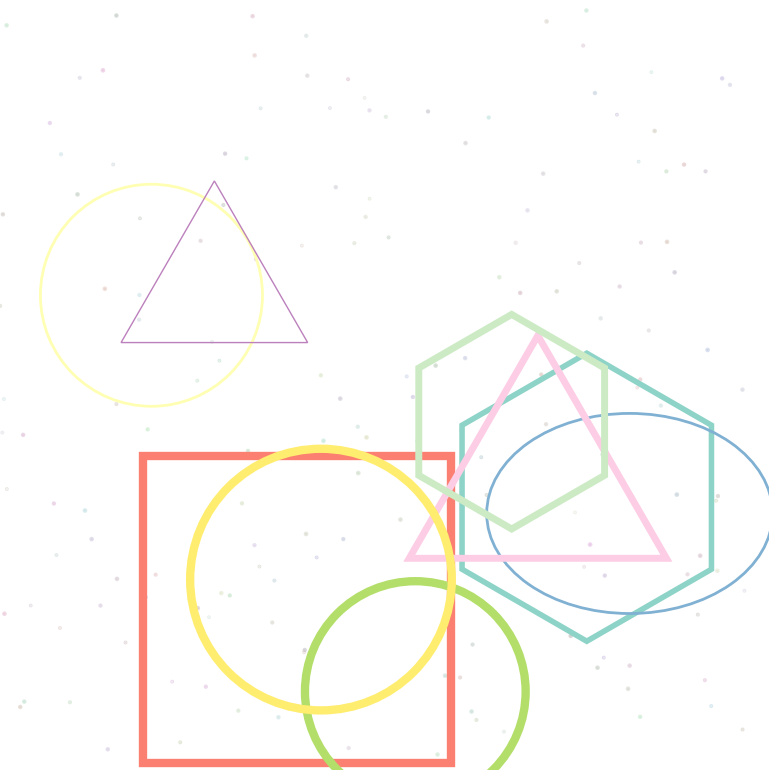[{"shape": "hexagon", "thickness": 2, "radius": 0.94, "center": [0.762, 0.354]}, {"shape": "circle", "thickness": 1, "radius": 0.72, "center": [0.197, 0.617]}, {"shape": "square", "thickness": 3, "radius": 1.0, "center": [0.386, 0.208]}, {"shape": "oval", "thickness": 1, "radius": 0.93, "center": [0.818, 0.333]}, {"shape": "circle", "thickness": 3, "radius": 0.72, "center": [0.539, 0.102]}, {"shape": "triangle", "thickness": 2.5, "radius": 0.96, "center": [0.698, 0.371]}, {"shape": "triangle", "thickness": 0.5, "radius": 0.7, "center": [0.278, 0.625]}, {"shape": "hexagon", "thickness": 2.5, "radius": 0.7, "center": [0.665, 0.452]}, {"shape": "circle", "thickness": 3, "radius": 0.85, "center": [0.417, 0.247]}]